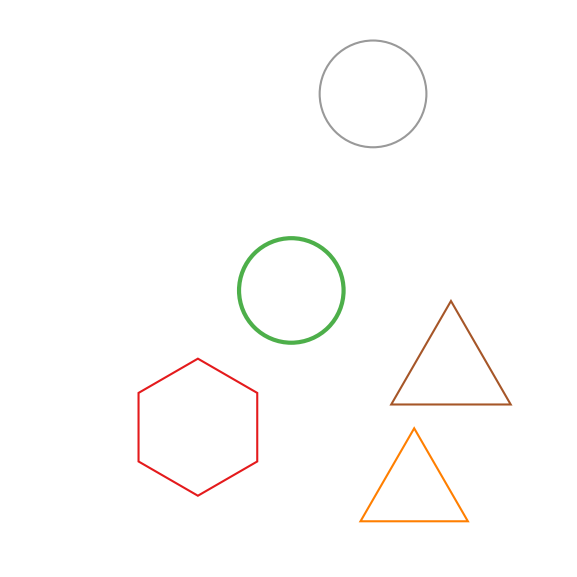[{"shape": "hexagon", "thickness": 1, "radius": 0.59, "center": [0.343, 0.259]}, {"shape": "circle", "thickness": 2, "radius": 0.45, "center": [0.504, 0.496]}, {"shape": "triangle", "thickness": 1, "radius": 0.54, "center": [0.717, 0.15]}, {"shape": "triangle", "thickness": 1, "radius": 0.6, "center": [0.781, 0.358]}, {"shape": "circle", "thickness": 1, "radius": 0.46, "center": [0.646, 0.837]}]